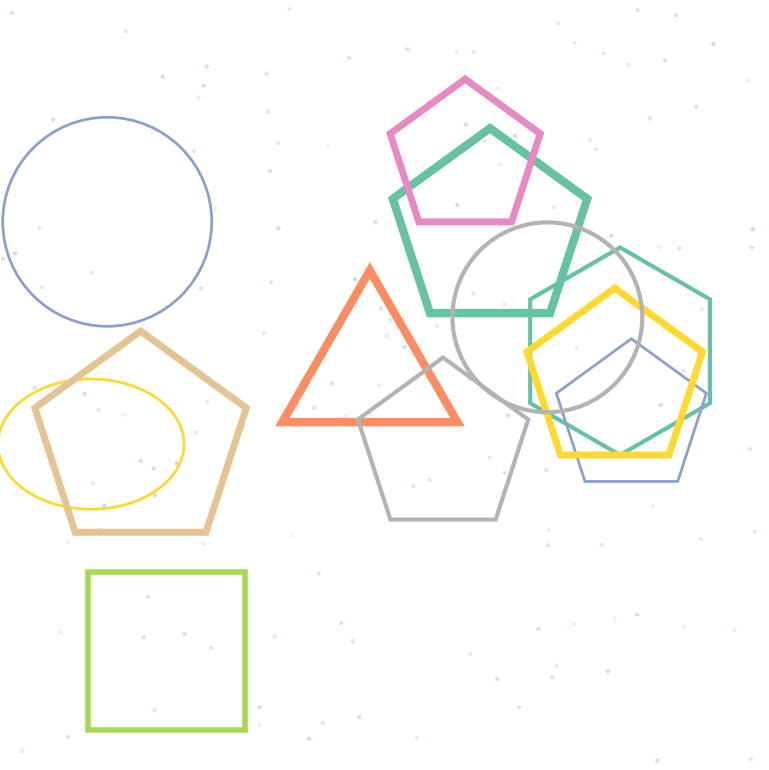[{"shape": "pentagon", "thickness": 3, "radius": 0.66, "center": [0.636, 0.701]}, {"shape": "hexagon", "thickness": 1.5, "radius": 0.67, "center": [0.805, 0.544]}, {"shape": "triangle", "thickness": 3, "radius": 0.66, "center": [0.48, 0.517]}, {"shape": "circle", "thickness": 1, "radius": 0.68, "center": [0.139, 0.712]}, {"shape": "pentagon", "thickness": 1, "radius": 0.51, "center": [0.82, 0.458]}, {"shape": "pentagon", "thickness": 2.5, "radius": 0.51, "center": [0.604, 0.795]}, {"shape": "square", "thickness": 2, "radius": 0.51, "center": [0.216, 0.154]}, {"shape": "pentagon", "thickness": 2.5, "radius": 0.6, "center": [0.798, 0.506]}, {"shape": "oval", "thickness": 1, "radius": 0.6, "center": [0.118, 0.423]}, {"shape": "pentagon", "thickness": 2.5, "radius": 0.72, "center": [0.183, 0.426]}, {"shape": "circle", "thickness": 1.5, "radius": 0.62, "center": [0.711, 0.588]}, {"shape": "pentagon", "thickness": 1.5, "radius": 0.58, "center": [0.575, 0.419]}]